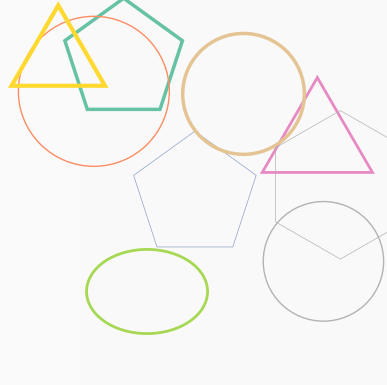[{"shape": "pentagon", "thickness": 2.5, "radius": 0.8, "center": [0.319, 0.845]}, {"shape": "circle", "thickness": 1, "radius": 0.97, "center": [0.242, 0.763]}, {"shape": "pentagon", "thickness": 0.5, "radius": 0.83, "center": [0.503, 0.493]}, {"shape": "triangle", "thickness": 2, "radius": 0.82, "center": [0.819, 0.634]}, {"shape": "oval", "thickness": 2, "radius": 0.78, "center": [0.379, 0.243]}, {"shape": "triangle", "thickness": 3, "radius": 0.7, "center": [0.15, 0.847]}, {"shape": "circle", "thickness": 2.5, "radius": 0.78, "center": [0.628, 0.756]}, {"shape": "hexagon", "thickness": 0.5, "radius": 0.96, "center": [0.878, 0.52]}, {"shape": "circle", "thickness": 1, "radius": 0.78, "center": [0.835, 0.321]}]